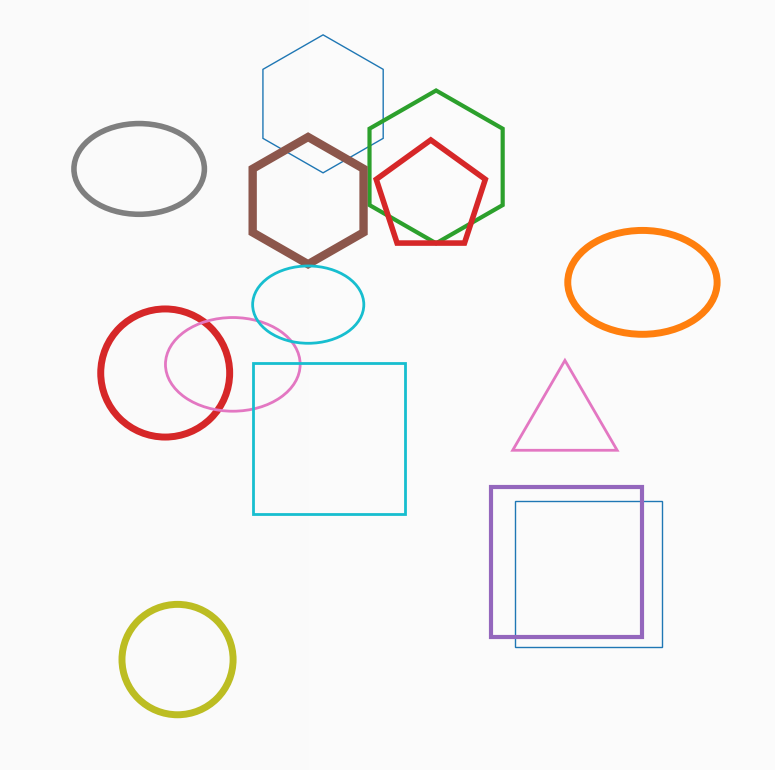[{"shape": "hexagon", "thickness": 0.5, "radius": 0.45, "center": [0.417, 0.865]}, {"shape": "square", "thickness": 0.5, "radius": 0.47, "center": [0.76, 0.254]}, {"shape": "oval", "thickness": 2.5, "radius": 0.48, "center": [0.829, 0.633]}, {"shape": "hexagon", "thickness": 1.5, "radius": 0.5, "center": [0.563, 0.783]}, {"shape": "pentagon", "thickness": 2, "radius": 0.37, "center": [0.556, 0.744]}, {"shape": "circle", "thickness": 2.5, "radius": 0.42, "center": [0.213, 0.516]}, {"shape": "square", "thickness": 1.5, "radius": 0.49, "center": [0.731, 0.271]}, {"shape": "hexagon", "thickness": 3, "radius": 0.41, "center": [0.398, 0.739]}, {"shape": "triangle", "thickness": 1, "radius": 0.39, "center": [0.729, 0.454]}, {"shape": "oval", "thickness": 1, "radius": 0.43, "center": [0.3, 0.527]}, {"shape": "oval", "thickness": 2, "radius": 0.42, "center": [0.18, 0.781]}, {"shape": "circle", "thickness": 2.5, "radius": 0.36, "center": [0.229, 0.143]}, {"shape": "oval", "thickness": 1, "radius": 0.36, "center": [0.398, 0.604]}, {"shape": "square", "thickness": 1, "radius": 0.49, "center": [0.425, 0.43]}]